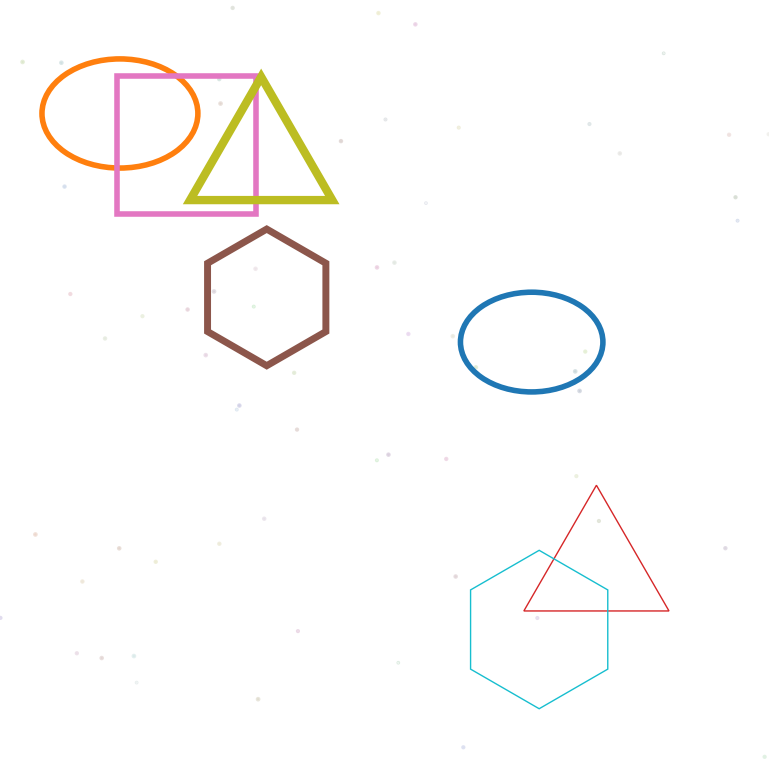[{"shape": "oval", "thickness": 2, "radius": 0.46, "center": [0.69, 0.556]}, {"shape": "oval", "thickness": 2, "radius": 0.51, "center": [0.156, 0.853]}, {"shape": "triangle", "thickness": 0.5, "radius": 0.54, "center": [0.775, 0.261]}, {"shape": "hexagon", "thickness": 2.5, "radius": 0.44, "center": [0.346, 0.614]}, {"shape": "square", "thickness": 2, "radius": 0.45, "center": [0.242, 0.812]}, {"shape": "triangle", "thickness": 3, "radius": 0.53, "center": [0.339, 0.793]}, {"shape": "hexagon", "thickness": 0.5, "radius": 0.51, "center": [0.7, 0.182]}]